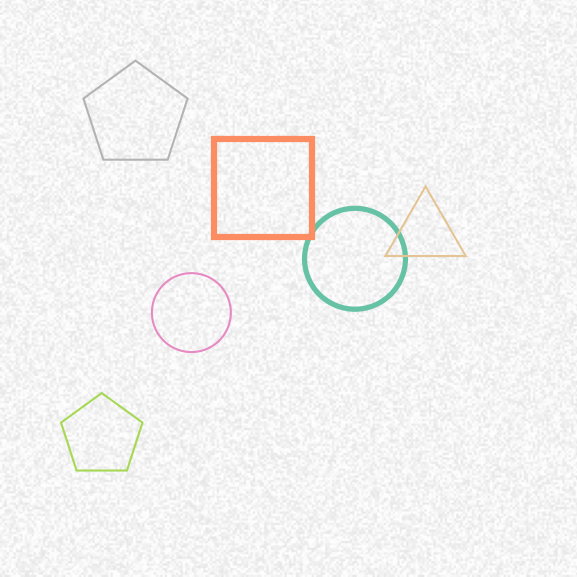[{"shape": "circle", "thickness": 2.5, "radius": 0.44, "center": [0.615, 0.551]}, {"shape": "square", "thickness": 3, "radius": 0.42, "center": [0.455, 0.673]}, {"shape": "circle", "thickness": 1, "radius": 0.34, "center": [0.331, 0.458]}, {"shape": "pentagon", "thickness": 1, "radius": 0.37, "center": [0.176, 0.244]}, {"shape": "triangle", "thickness": 1, "radius": 0.4, "center": [0.737, 0.596]}, {"shape": "pentagon", "thickness": 1, "radius": 0.47, "center": [0.235, 0.799]}]